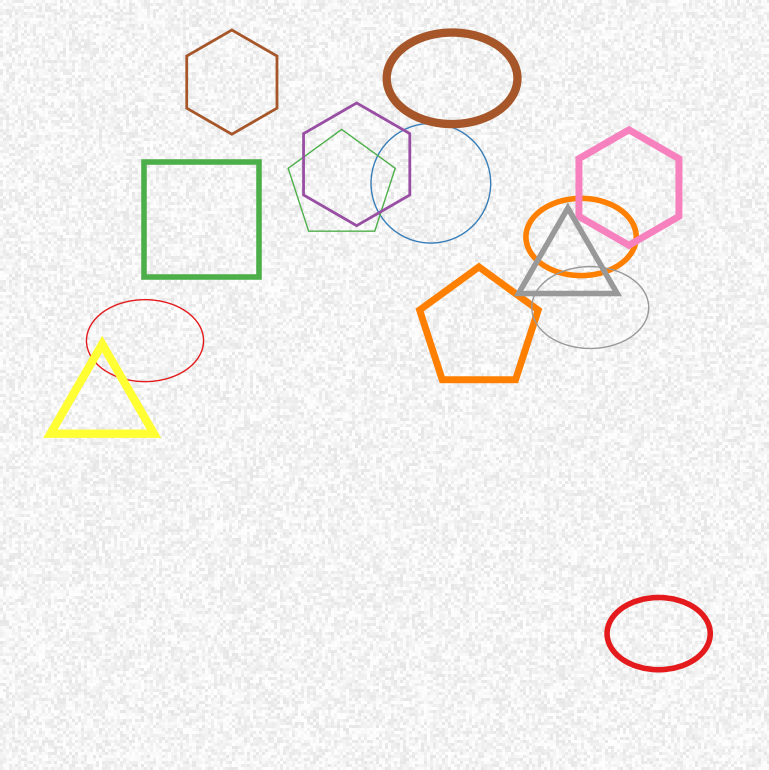[{"shape": "oval", "thickness": 2, "radius": 0.33, "center": [0.855, 0.177]}, {"shape": "oval", "thickness": 0.5, "radius": 0.38, "center": [0.188, 0.558]}, {"shape": "circle", "thickness": 0.5, "radius": 0.39, "center": [0.56, 0.762]}, {"shape": "pentagon", "thickness": 0.5, "radius": 0.37, "center": [0.444, 0.759]}, {"shape": "square", "thickness": 2, "radius": 0.37, "center": [0.262, 0.715]}, {"shape": "hexagon", "thickness": 1, "radius": 0.4, "center": [0.463, 0.787]}, {"shape": "pentagon", "thickness": 2.5, "radius": 0.4, "center": [0.622, 0.572]}, {"shape": "oval", "thickness": 2, "radius": 0.36, "center": [0.755, 0.692]}, {"shape": "triangle", "thickness": 3, "radius": 0.39, "center": [0.133, 0.476]}, {"shape": "oval", "thickness": 3, "radius": 0.42, "center": [0.587, 0.898]}, {"shape": "hexagon", "thickness": 1, "radius": 0.34, "center": [0.301, 0.893]}, {"shape": "hexagon", "thickness": 2.5, "radius": 0.37, "center": [0.817, 0.756]}, {"shape": "oval", "thickness": 0.5, "radius": 0.38, "center": [0.767, 0.601]}, {"shape": "triangle", "thickness": 2, "radius": 0.37, "center": [0.737, 0.656]}]